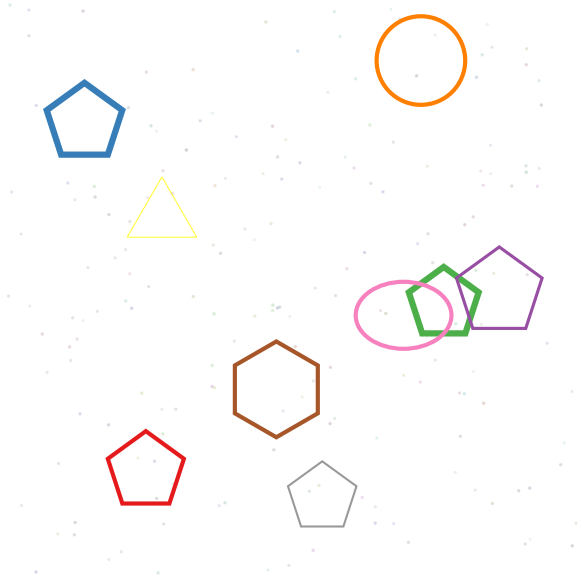[{"shape": "pentagon", "thickness": 2, "radius": 0.35, "center": [0.253, 0.183]}, {"shape": "pentagon", "thickness": 3, "radius": 0.34, "center": [0.146, 0.787]}, {"shape": "pentagon", "thickness": 3, "radius": 0.32, "center": [0.768, 0.473]}, {"shape": "pentagon", "thickness": 1.5, "radius": 0.39, "center": [0.865, 0.494]}, {"shape": "circle", "thickness": 2, "radius": 0.38, "center": [0.729, 0.894]}, {"shape": "triangle", "thickness": 0.5, "radius": 0.35, "center": [0.28, 0.623]}, {"shape": "hexagon", "thickness": 2, "radius": 0.41, "center": [0.479, 0.325]}, {"shape": "oval", "thickness": 2, "radius": 0.41, "center": [0.699, 0.453]}, {"shape": "pentagon", "thickness": 1, "radius": 0.31, "center": [0.558, 0.138]}]